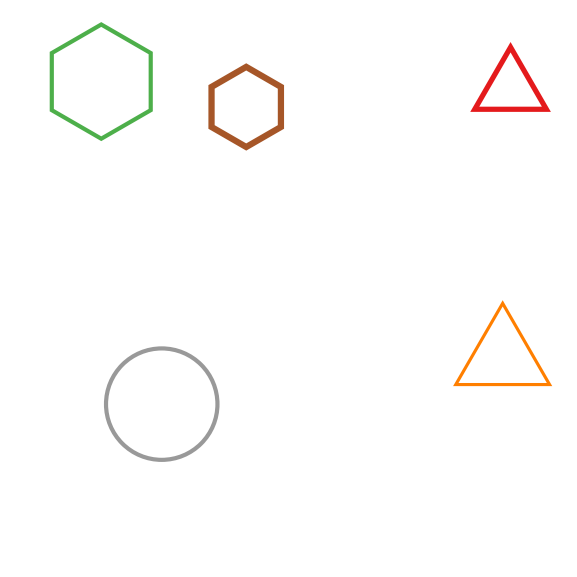[{"shape": "triangle", "thickness": 2.5, "radius": 0.36, "center": [0.884, 0.846]}, {"shape": "hexagon", "thickness": 2, "radius": 0.49, "center": [0.175, 0.858]}, {"shape": "triangle", "thickness": 1.5, "radius": 0.47, "center": [0.87, 0.38]}, {"shape": "hexagon", "thickness": 3, "radius": 0.35, "center": [0.426, 0.814]}, {"shape": "circle", "thickness": 2, "radius": 0.48, "center": [0.28, 0.299]}]